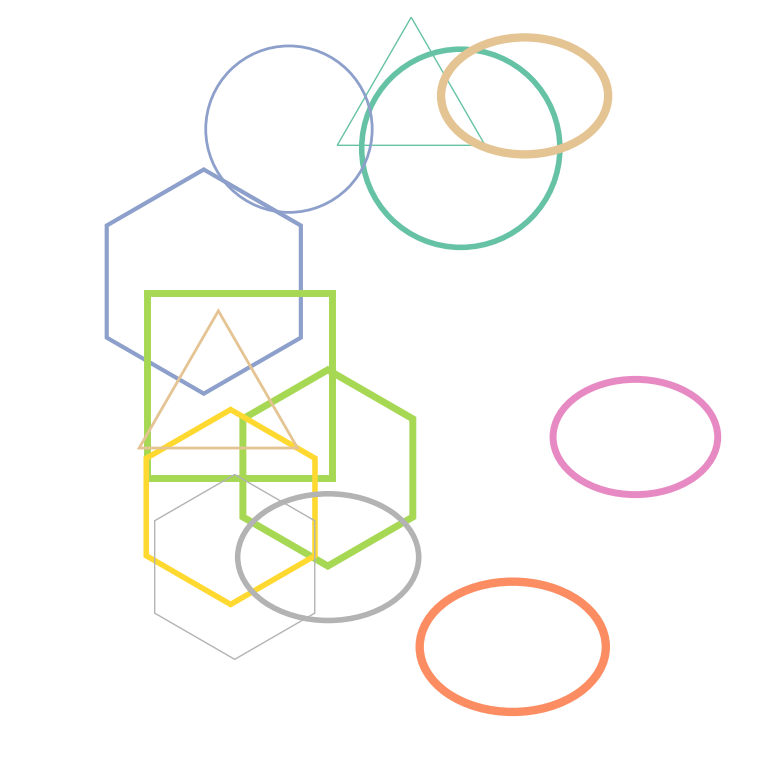[{"shape": "circle", "thickness": 2, "radius": 0.64, "center": [0.598, 0.807]}, {"shape": "triangle", "thickness": 0.5, "radius": 0.55, "center": [0.534, 0.867]}, {"shape": "oval", "thickness": 3, "radius": 0.6, "center": [0.666, 0.16]}, {"shape": "hexagon", "thickness": 1.5, "radius": 0.73, "center": [0.265, 0.634]}, {"shape": "circle", "thickness": 1, "radius": 0.54, "center": [0.375, 0.832]}, {"shape": "oval", "thickness": 2.5, "radius": 0.53, "center": [0.825, 0.432]}, {"shape": "hexagon", "thickness": 2.5, "radius": 0.64, "center": [0.426, 0.392]}, {"shape": "square", "thickness": 2.5, "radius": 0.6, "center": [0.312, 0.499]}, {"shape": "hexagon", "thickness": 2, "radius": 0.63, "center": [0.299, 0.342]}, {"shape": "oval", "thickness": 3, "radius": 0.54, "center": [0.681, 0.875]}, {"shape": "triangle", "thickness": 1, "radius": 0.59, "center": [0.284, 0.478]}, {"shape": "hexagon", "thickness": 0.5, "radius": 0.6, "center": [0.305, 0.264]}, {"shape": "oval", "thickness": 2, "radius": 0.59, "center": [0.426, 0.276]}]